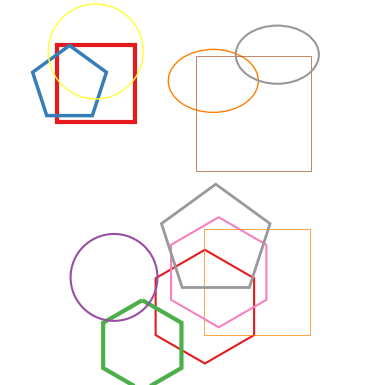[{"shape": "square", "thickness": 3, "radius": 0.51, "center": [0.249, 0.783]}, {"shape": "hexagon", "thickness": 1.5, "radius": 0.74, "center": [0.532, 0.204]}, {"shape": "pentagon", "thickness": 2.5, "radius": 0.5, "center": [0.181, 0.781]}, {"shape": "hexagon", "thickness": 3, "radius": 0.59, "center": [0.37, 0.103]}, {"shape": "circle", "thickness": 1.5, "radius": 0.56, "center": [0.296, 0.279]}, {"shape": "square", "thickness": 0.5, "radius": 0.69, "center": [0.669, 0.268]}, {"shape": "oval", "thickness": 1, "radius": 0.58, "center": [0.554, 0.79]}, {"shape": "circle", "thickness": 1, "radius": 0.62, "center": [0.249, 0.866]}, {"shape": "square", "thickness": 0.5, "radius": 0.75, "center": [0.659, 0.705]}, {"shape": "hexagon", "thickness": 1.5, "radius": 0.71, "center": [0.568, 0.293]}, {"shape": "oval", "thickness": 1.5, "radius": 0.54, "center": [0.72, 0.858]}, {"shape": "pentagon", "thickness": 2, "radius": 0.74, "center": [0.56, 0.373]}]